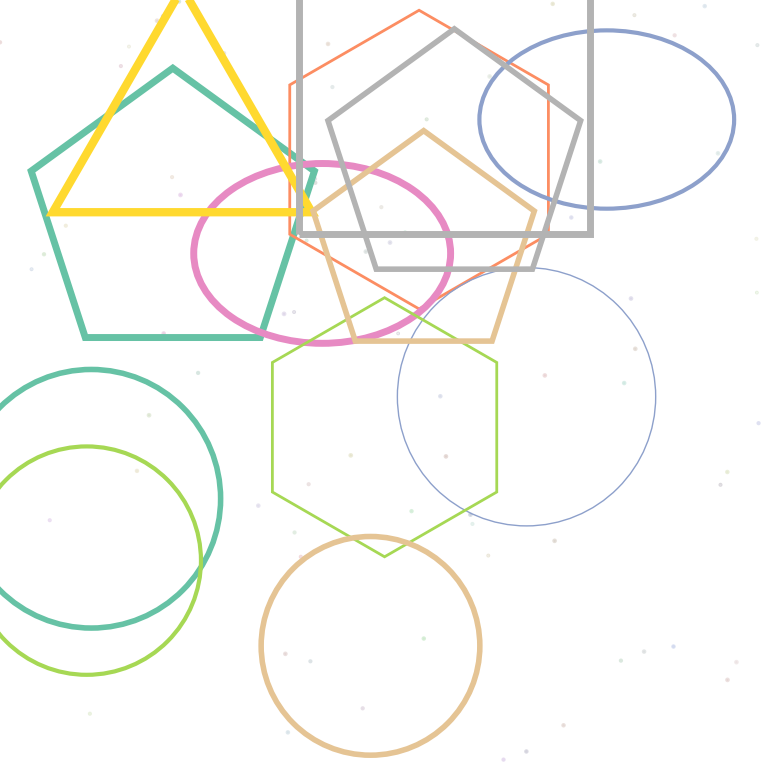[{"shape": "pentagon", "thickness": 2.5, "radius": 0.97, "center": [0.224, 0.718]}, {"shape": "circle", "thickness": 2, "radius": 0.84, "center": [0.119, 0.352]}, {"shape": "hexagon", "thickness": 1, "radius": 0.97, "center": [0.544, 0.793]}, {"shape": "circle", "thickness": 0.5, "radius": 0.84, "center": [0.684, 0.485]}, {"shape": "oval", "thickness": 1.5, "radius": 0.83, "center": [0.788, 0.845]}, {"shape": "oval", "thickness": 2.5, "radius": 0.83, "center": [0.418, 0.671]}, {"shape": "hexagon", "thickness": 1, "radius": 0.84, "center": [0.499, 0.445]}, {"shape": "circle", "thickness": 1.5, "radius": 0.74, "center": [0.113, 0.272]}, {"shape": "triangle", "thickness": 3, "radius": 0.97, "center": [0.237, 0.821]}, {"shape": "circle", "thickness": 2, "radius": 0.71, "center": [0.481, 0.161]}, {"shape": "pentagon", "thickness": 2, "radius": 0.76, "center": [0.55, 0.679]}, {"shape": "square", "thickness": 2.5, "radius": 0.94, "center": [0.577, 0.886]}, {"shape": "pentagon", "thickness": 2, "radius": 0.86, "center": [0.59, 0.79]}]